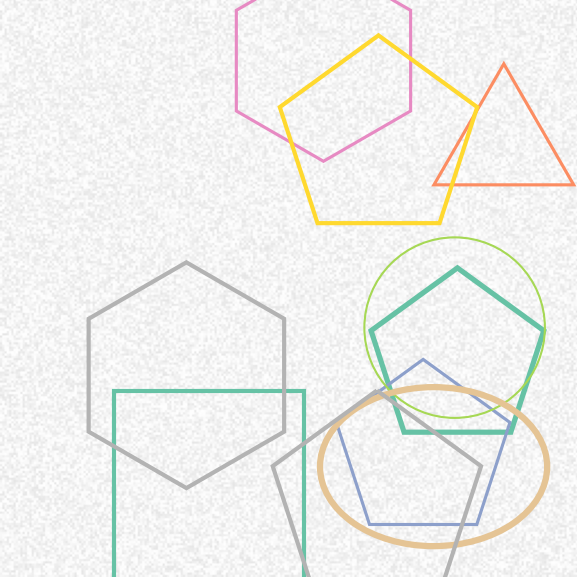[{"shape": "square", "thickness": 2, "radius": 0.82, "center": [0.363, 0.158]}, {"shape": "pentagon", "thickness": 2.5, "radius": 0.79, "center": [0.792, 0.378]}, {"shape": "triangle", "thickness": 1.5, "radius": 0.7, "center": [0.872, 0.749]}, {"shape": "pentagon", "thickness": 1.5, "radius": 0.79, "center": [0.733, 0.219]}, {"shape": "hexagon", "thickness": 1.5, "radius": 0.87, "center": [0.56, 0.894]}, {"shape": "circle", "thickness": 1, "radius": 0.78, "center": [0.787, 0.432]}, {"shape": "pentagon", "thickness": 2, "radius": 0.9, "center": [0.655, 0.758]}, {"shape": "oval", "thickness": 3, "radius": 0.98, "center": [0.751, 0.191]}, {"shape": "pentagon", "thickness": 2, "radius": 0.95, "center": [0.653, 0.133]}, {"shape": "hexagon", "thickness": 2, "radius": 0.98, "center": [0.323, 0.349]}]